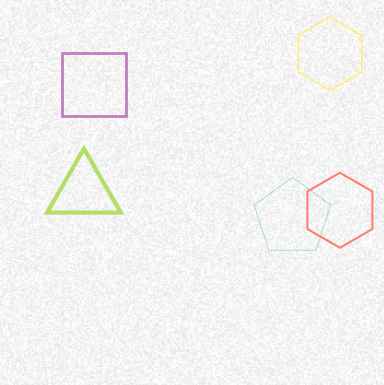[{"shape": "pentagon", "thickness": 0.5, "radius": 0.52, "center": [0.76, 0.435]}, {"shape": "hexagon", "thickness": 1.5, "radius": 0.49, "center": [0.883, 0.454]}, {"shape": "triangle", "thickness": 3, "radius": 0.55, "center": [0.218, 0.503]}, {"shape": "square", "thickness": 2, "radius": 0.41, "center": [0.244, 0.781]}, {"shape": "hexagon", "thickness": 1, "radius": 0.48, "center": [0.857, 0.861]}]